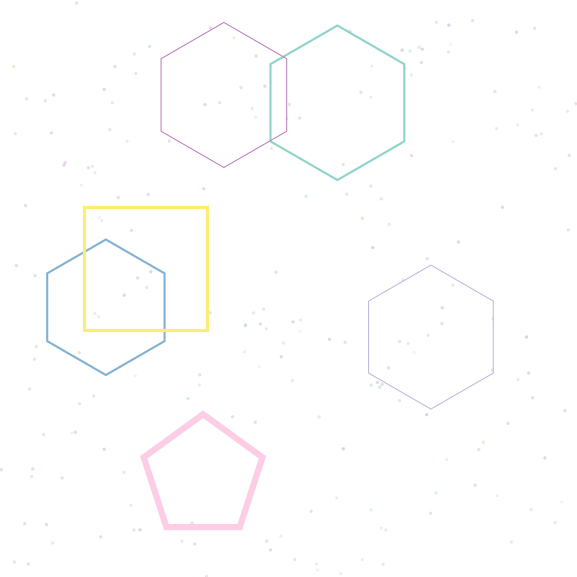[{"shape": "hexagon", "thickness": 1, "radius": 0.67, "center": [0.584, 0.821]}, {"shape": "hexagon", "thickness": 0.5, "radius": 0.62, "center": [0.746, 0.415]}, {"shape": "hexagon", "thickness": 1, "radius": 0.59, "center": [0.183, 0.467]}, {"shape": "pentagon", "thickness": 3, "radius": 0.54, "center": [0.352, 0.174]}, {"shape": "hexagon", "thickness": 0.5, "radius": 0.63, "center": [0.388, 0.835]}, {"shape": "square", "thickness": 1.5, "radius": 0.54, "center": [0.252, 0.534]}]